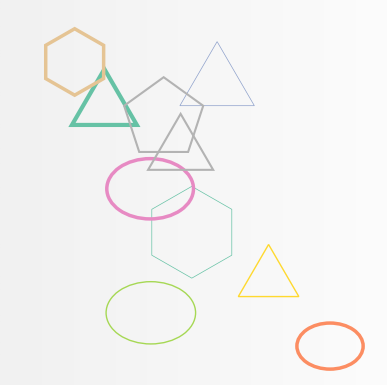[{"shape": "hexagon", "thickness": 0.5, "radius": 0.6, "center": [0.495, 0.397]}, {"shape": "triangle", "thickness": 3, "radius": 0.48, "center": [0.269, 0.724]}, {"shape": "oval", "thickness": 2.5, "radius": 0.43, "center": [0.852, 0.101]}, {"shape": "triangle", "thickness": 0.5, "radius": 0.55, "center": [0.56, 0.781]}, {"shape": "oval", "thickness": 2.5, "radius": 0.56, "center": [0.387, 0.51]}, {"shape": "oval", "thickness": 1, "radius": 0.58, "center": [0.389, 0.188]}, {"shape": "triangle", "thickness": 1, "radius": 0.45, "center": [0.693, 0.275]}, {"shape": "hexagon", "thickness": 2.5, "radius": 0.43, "center": [0.193, 0.839]}, {"shape": "pentagon", "thickness": 1.5, "radius": 0.54, "center": [0.422, 0.692]}, {"shape": "triangle", "thickness": 1.5, "radius": 0.48, "center": [0.466, 0.607]}]